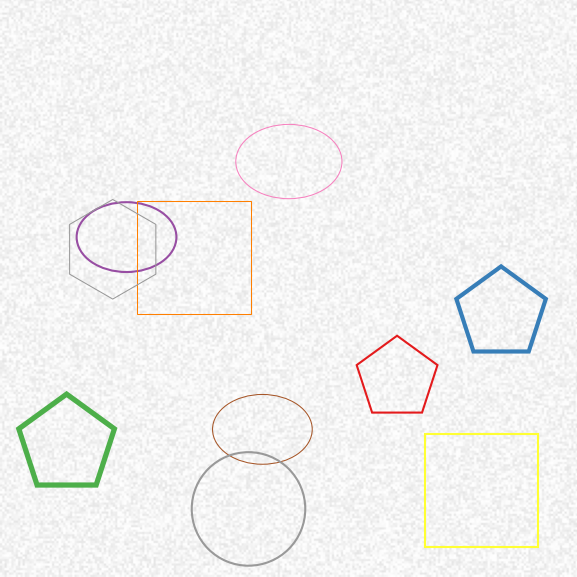[{"shape": "pentagon", "thickness": 1, "radius": 0.37, "center": [0.688, 0.344]}, {"shape": "pentagon", "thickness": 2, "radius": 0.41, "center": [0.868, 0.456]}, {"shape": "pentagon", "thickness": 2.5, "radius": 0.44, "center": [0.115, 0.23]}, {"shape": "oval", "thickness": 1, "radius": 0.43, "center": [0.219, 0.589]}, {"shape": "square", "thickness": 0.5, "radius": 0.49, "center": [0.336, 0.553]}, {"shape": "square", "thickness": 1, "radius": 0.49, "center": [0.834, 0.149]}, {"shape": "oval", "thickness": 0.5, "radius": 0.43, "center": [0.454, 0.256]}, {"shape": "oval", "thickness": 0.5, "radius": 0.46, "center": [0.5, 0.719]}, {"shape": "circle", "thickness": 1, "radius": 0.49, "center": [0.43, 0.118]}, {"shape": "hexagon", "thickness": 0.5, "radius": 0.43, "center": [0.195, 0.567]}]